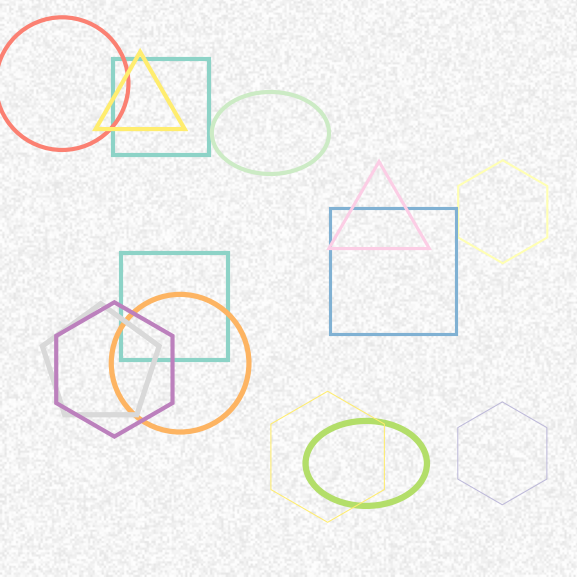[{"shape": "square", "thickness": 2, "radius": 0.46, "center": [0.302, 0.469]}, {"shape": "square", "thickness": 2, "radius": 0.42, "center": [0.279, 0.814]}, {"shape": "hexagon", "thickness": 1, "radius": 0.45, "center": [0.871, 0.632]}, {"shape": "hexagon", "thickness": 0.5, "radius": 0.45, "center": [0.87, 0.214]}, {"shape": "circle", "thickness": 2, "radius": 0.57, "center": [0.108, 0.854]}, {"shape": "square", "thickness": 1.5, "radius": 0.55, "center": [0.68, 0.53]}, {"shape": "circle", "thickness": 2.5, "radius": 0.6, "center": [0.312, 0.37]}, {"shape": "oval", "thickness": 3, "radius": 0.53, "center": [0.634, 0.197]}, {"shape": "triangle", "thickness": 1.5, "radius": 0.5, "center": [0.656, 0.619]}, {"shape": "pentagon", "thickness": 2.5, "radius": 0.53, "center": [0.174, 0.367]}, {"shape": "hexagon", "thickness": 2, "radius": 0.58, "center": [0.198, 0.359]}, {"shape": "oval", "thickness": 2, "radius": 0.51, "center": [0.468, 0.769]}, {"shape": "hexagon", "thickness": 0.5, "radius": 0.57, "center": [0.567, 0.208]}, {"shape": "triangle", "thickness": 2, "radius": 0.45, "center": [0.243, 0.82]}]